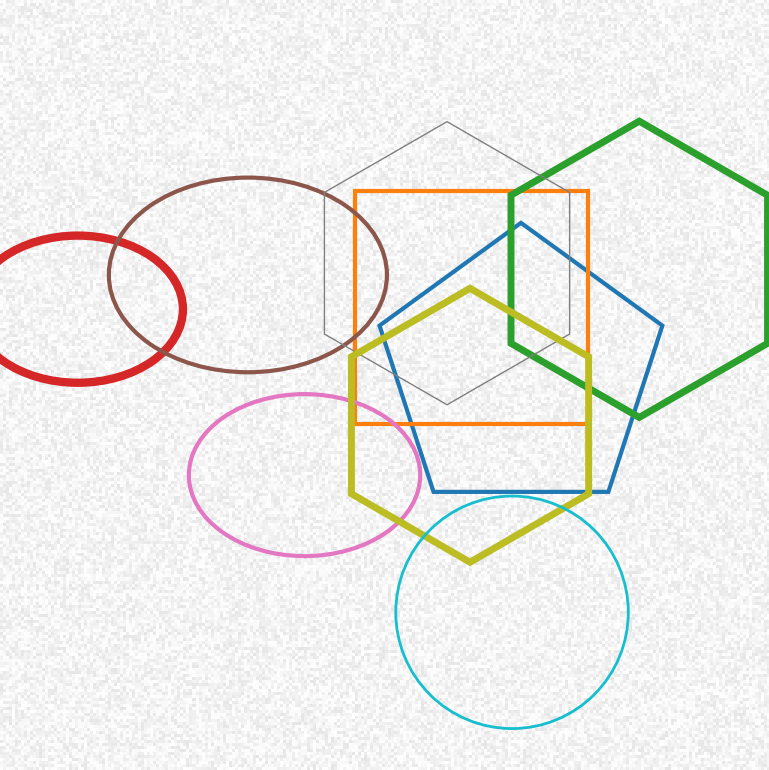[{"shape": "pentagon", "thickness": 1.5, "radius": 0.97, "center": [0.677, 0.517]}, {"shape": "square", "thickness": 1.5, "radius": 0.76, "center": [0.612, 0.601]}, {"shape": "hexagon", "thickness": 2.5, "radius": 0.96, "center": [0.83, 0.65]}, {"shape": "oval", "thickness": 3, "radius": 0.68, "center": [0.101, 0.598]}, {"shape": "oval", "thickness": 1.5, "radius": 0.9, "center": [0.322, 0.643]}, {"shape": "oval", "thickness": 1.5, "radius": 0.75, "center": [0.395, 0.383]}, {"shape": "hexagon", "thickness": 0.5, "radius": 0.92, "center": [0.581, 0.658]}, {"shape": "hexagon", "thickness": 2.5, "radius": 0.89, "center": [0.61, 0.448]}, {"shape": "circle", "thickness": 1, "radius": 0.75, "center": [0.665, 0.205]}]